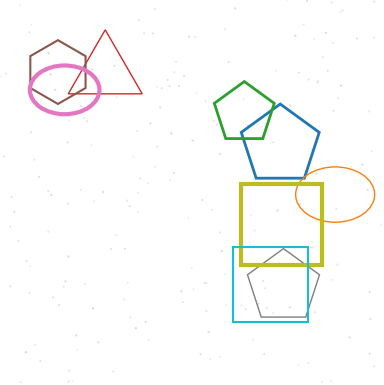[{"shape": "pentagon", "thickness": 2, "radius": 0.53, "center": [0.728, 0.623]}, {"shape": "oval", "thickness": 1, "radius": 0.51, "center": [0.87, 0.495]}, {"shape": "pentagon", "thickness": 2, "radius": 0.41, "center": [0.635, 0.706]}, {"shape": "triangle", "thickness": 1, "radius": 0.55, "center": [0.273, 0.812]}, {"shape": "hexagon", "thickness": 1.5, "radius": 0.41, "center": [0.151, 0.813]}, {"shape": "oval", "thickness": 3, "radius": 0.45, "center": [0.168, 0.767]}, {"shape": "pentagon", "thickness": 1, "radius": 0.49, "center": [0.736, 0.256]}, {"shape": "square", "thickness": 3, "radius": 0.53, "center": [0.732, 0.416]}, {"shape": "square", "thickness": 1.5, "radius": 0.49, "center": [0.702, 0.261]}]